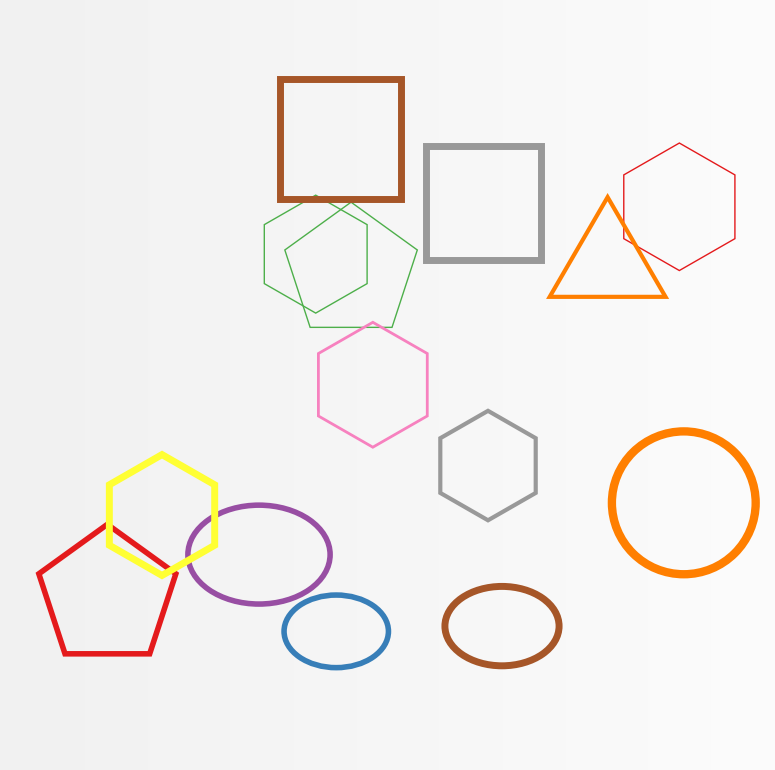[{"shape": "hexagon", "thickness": 0.5, "radius": 0.41, "center": [0.877, 0.731]}, {"shape": "pentagon", "thickness": 2, "radius": 0.46, "center": [0.139, 0.226]}, {"shape": "oval", "thickness": 2, "radius": 0.34, "center": [0.434, 0.18]}, {"shape": "hexagon", "thickness": 0.5, "radius": 0.38, "center": [0.407, 0.67]}, {"shape": "pentagon", "thickness": 0.5, "radius": 0.45, "center": [0.453, 0.648]}, {"shape": "oval", "thickness": 2, "radius": 0.46, "center": [0.334, 0.28]}, {"shape": "triangle", "thickness": 1.5, "radius": 0.43, "center": [0.784, 0.658]}, {"shape": "circle", "thickness": 3, "radius": 0.46, "center": [0.882, 0.347]}, {"shape": "hexagon", "thickness": 2.5, "radius": 0.39, "center": [0.209, 0.331]}, {"shape": "square", "thickness": 2.5, "radius": 0.39, "center": [0.439, 0.819]}, {"shape": "oval", "thickness": 2.5, "radius": 0.37, "center": [0.648, 0.187]}, {"shape": "hexagon", "thickness": 1, "radius": 0.41, "center": [0.481, 0.5]}, {"shape": "hexagon", "thickness": 1.5, "radius": 0.36, "center": [0.63, 0.395]}, {"shape": "square", "thickness": 2.5, "radius": 0.37, "center": [0.624, 0.737]}]